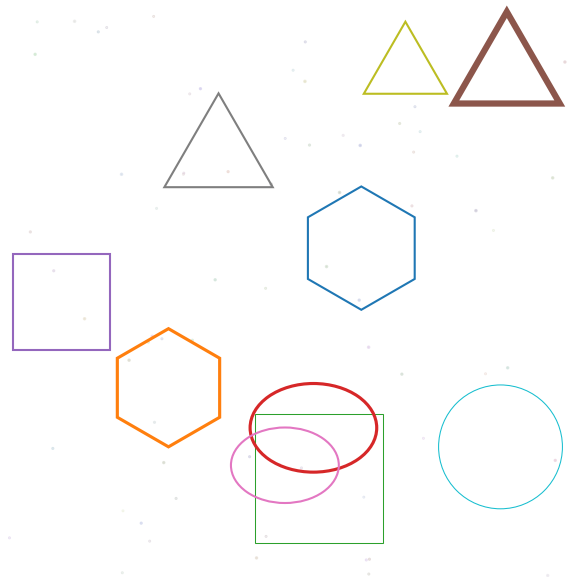[{"shape": "hexagon", "thickness": 1, "radius": 0.53, "center": [0.626, 0.569]}, {"shape": "hexagon", "thickness": 1.5, "radius": 0.51, "center": [0.292, 0.328]}, {"shape": "square", "thickness": 0.5, "radius": 0.56, "center": [0.552, 0.17]}, {"shape": "oval", "thickness": 1.5, "radius": 0.55, "center": [0.543, 0.258]}, {"shape": "square", "thickness": 1, "radius": 0.42, "center": [0.106, 0.476]}, {"shape": "triangle", "thickness": 3, "radius": 0.53, "center": [0.878, 0.873]}, {"shape": "oval", "thickness": 1, "radius": 0.47, "center": [0.493, 0.193]}, {"shape": "triangle", "thickness": 1, "radius": 0.54, "center": [0.378, 0.729]}, {"shape": "triangle", "thickness": 1, "radius": 0.42, "center": [0.702, 0.878]}, {"shape": "circle", "thickness": 0.5, "radius": 0.54, "center": [0.867, 0.225]}]